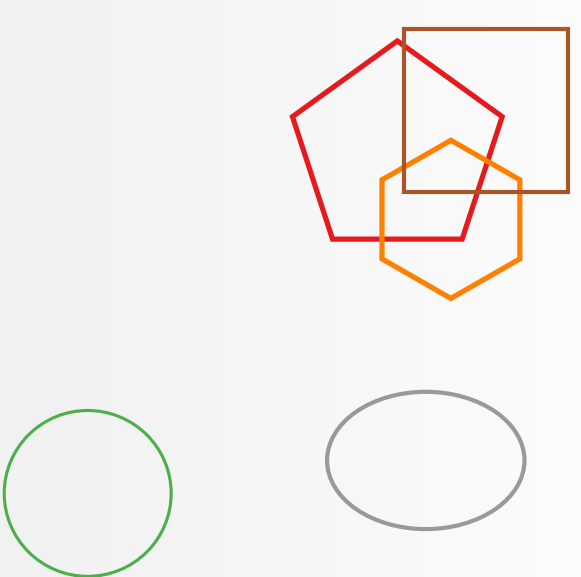[{"shape": "pentagon", "thickness": 2.5, "radius": 0.95, "center": [0.684, 0.739]}, {"shape": "circle", "thickness": 1.5, "radius": 0.72, "center": [0.151, 0.145]}, {"shape": "hexagon", "thickness": 2.5, "radius": 0.68, "center": [0.776, 0.619]}, {"shape": "square", "thickness": 2, "radius": 0.71, "center": [0.836, 0.808]}, {"shape": "oval", "thickness": 2, "radius": 0.85, "center": [0.733, 0.202]}]